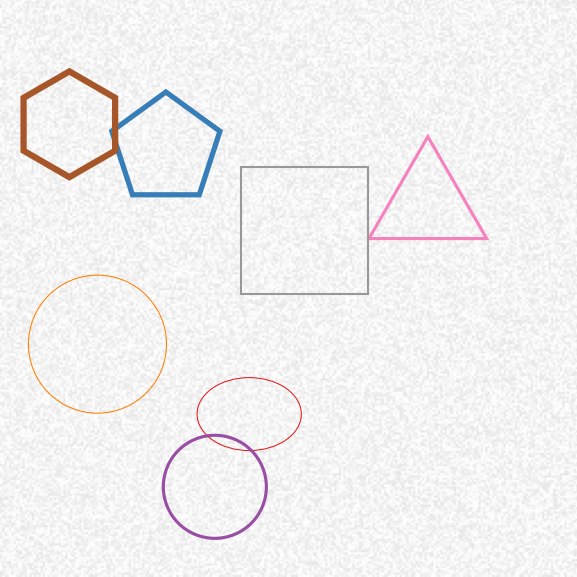[{"shape": "oval", "thickness": 0.5, "radius": 0.45, "center": [0.432, 0.282]}, {"shape": "pentagon", "thickness": 2.5, "radius": 0.49, "center": [0.287, 0.741]}, {"shape": "circle", "thickness": 1.5, "radius": 0.45, "center": [0.372, 0.156]}, {"shape": "circle", "thickness": 0.5, "radius": 0.6, "center": [0.169, 0.403]}, {"shape": "hexagon", "thickness": 3, "radius": 0.46, "center": [0.12, 0.784]}, {"shape": "triangle", "thickness": 1.5, "radius": 0.59, "center": [0.741, 0.645]}, {"shape": "square", "thickness": 1, "radius": 0.55, "center": [0.528, 0.601]}]